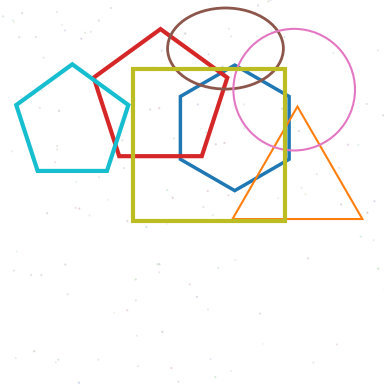[{"shape": "hexagon", "thickness": 2.5, "radius": 0.82, "center": [0.61, 0.668]}, {"shape": "triangle", "thickness": 1.5, "radius": 0.97, "center": [0.773, 0.528]}, {"shape": "pentagon", "thickness": 3, "radius": 0.91, "center": [0.417, 0.742]}, {"shape": "oval", "thickness": 2, "radius": 0.75, "center": [0.586, 0.874]}, {"shape": "circle", "thickness": 1.5, "radius": 0.79, "center": [0.764, 0.767]}, {"shape": "square", "thickness": 3, "radius": 0.99, "center": [0.543, 0.623]}, {"shape": "pentagon", "thickness": 3, "radius": 0.77, "center": [0.188, 0.68]}]